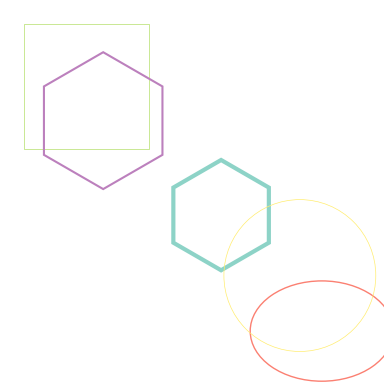[{"shape": "hexagon", "thickness": 3, "radius": 0.72, "center": [0.574, 0.441]}, {"shape": "oval", "thickness": 1, "radius": 0.93, "center": [0.836, 0.14]}, {"shape": "square", "thickness": 0.5, "radius": 0.81, "center": [0.225, 0.776]}, {"shape": "hexagon", "thickness": 1.5, "radius": 0.89, "center": [0.268, 0.687]}, {"shape": "circle", "thickness": 0.5, "radius": 0.99, "center": [0.779, 0.284]}]